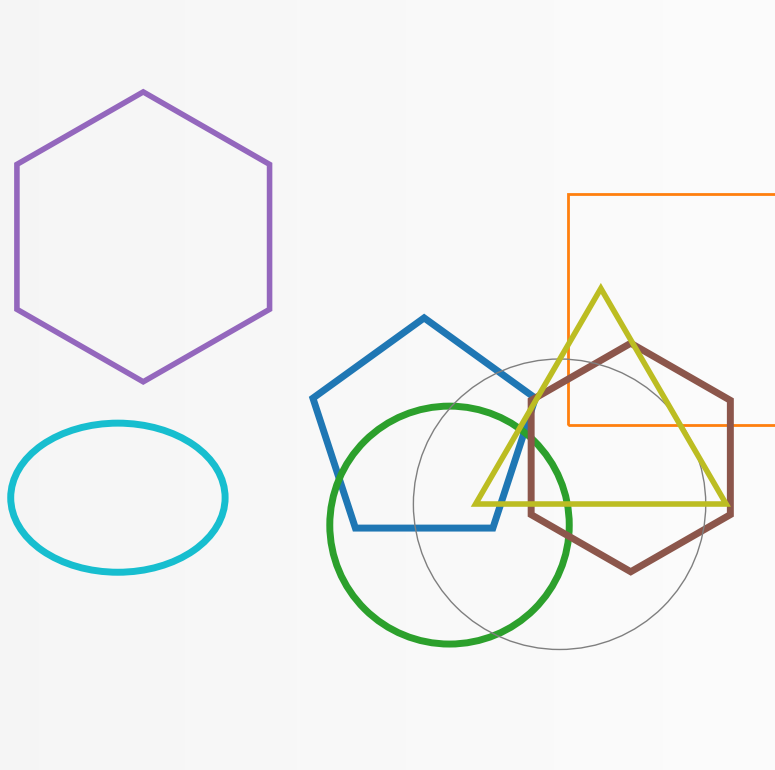[{"shape": "pentagon", "thickness": 2.5, "radius": 0.75, "center": [0.547, 0.436]}, {"shape": "square", "thickness": 1, "radius": 0.75, "center": [0.883, 0.598]}, {"shape": "circle", "thickness": 2.5, "radius": 0.77, "center": [0.58, 0.318]}, {"shape": "hexagon", "thickness": 2, "radius": 0.94, "center": [0.185, 0.692]}, {"shape": "hexagon", "thickness": 2.5, "radius": 0.74, "center": [0.814, 0.406]}, {"shape": "circle", "thickness": 0.5, "radius": 0.94, "center": [0.722, 0.345]}, {"shape": "triangle", "thickness": 2, "radius": 0.93, "center": [0.775, 0.439]}, {"shape": "oval", "thickness": 2.5, "radius": 0.69, "center": [0.152, 0.354]}]